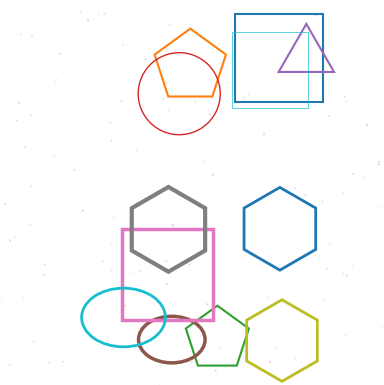[{"shape": "hexagon", "thickness": 2, "radius": 0.54, "center": [0.727, 0.406]}, {"shape": "square", "thickness": 1.5, "radius": 0.57, "center": [0.724, 0.849]}, {"shape": "pentagon", "thickness": 1.5, "radius": 0.49, "center": [0.494, 0.828]}, {"shape": "pentagon", "thickness": 1.5, "radius": 0.43, "center": [0.565, 0.12]}, {"shape": "circle", "thickness": 1, "radius": 0.53, "center": [0.466, 0.757]}, {"shape": "triangle", "thickness": 1.5, "radius": 0.42, "center": [0.796, 0.855]}, {"shape": "oval", "thickness": 2.5, "radius": 0.43, "center": [0.446, 0.118]}, {"shape": "square", "thickness": 2.5, "radius": 0.59, "center": [0.435, 0.287]}, {"shape": "hexagon", "thickness": 3, "radius": 0.55, "center": [0.438, 0.404]}, {"shape": "hexagon", "thickness": 2, "radius": 0.53, "center": [0.732, 0.115]}, {"shape": "square", "thickness": 0.5, "radius": 0.49, "center": [0.702, 0.818]}, {"shape": "oval", "thickness": 2, "radius": 0.54, "center": [0.321, 0.175]}]